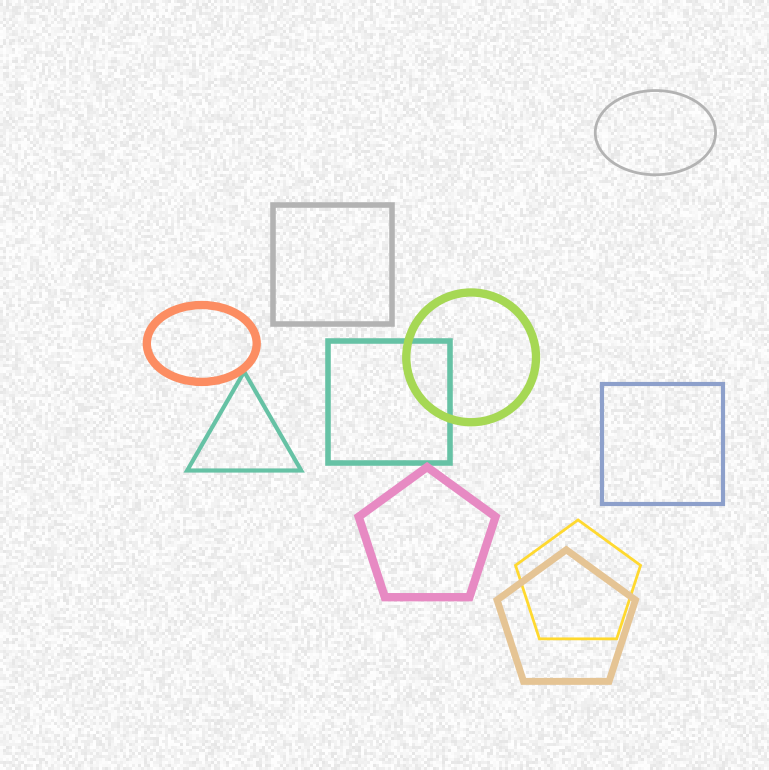[{"shape": "square", "thickness": 2, "radius": 0.4, "center": [0.505, 0.478]}, {"shape": "triangle", "thickness": 1.5, "radius": 0.43, "center": [0.317, 0.432]}, {"shape": "oval", "thickness": 3, "radius": 0.36, "center": [0.262, 0.554]}, {"shape": "square", "thickness": 1.5, "radius": 0.39, "center": [0.86, 0.423]}, {"shape": "pentagon", "thickness": 3, "radius": 0.47, "center": [0.555, 0.3]}, {"shape": "circle", "thickness": 3, "radius": 0.42, "center": [0.612, 0.536]}, {"shape": "pentagon", "thickness": 1, "radius": 0.43, "center": [0.751, 0.239]}, {"shape": "pentagon", "thickness": 2.5, "radius": 0.47, "center": [0.735, 0.192]}, {"shape": "oval", "thickness": 1, "radius": 0.39, "center": [0.851, 0.828]}, {"shape": "square", "thickness": 2, "radius": 0.39, "center": [0.432, 0.657]}]